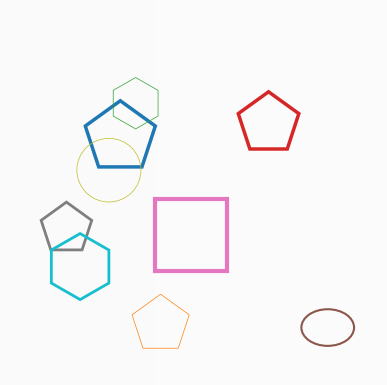[{"shape": "pentagon", "thickness": 2.5, "radius": 0.47, "center": [0.31, 0.643]}, {"shape": "pentagon", "thickness": 0.5, "radius": 0.39, "center": [0.415, 0.158]}, {"shape": "hexagon", "thickness": 0.5, "radius": 0.33, "center": [0.35, 0.732]}, {"shape": "pentagon", "thickness": 2.5, "radius": 0.41, "center": [0.693, 0.679]}, {"shape": "oval", "thickness": 1.5, "radius": 0.34, "center": [0.846, 0.149]}, {"shape": "square", "thickness": 3, "radius": 0.47, "center": [0.493, 0.39]}, {"shape": "pentagon", "thickness": 2, "radius": 0.34, "center": [0.171, 0.406]}, {"shape": "circle", "thickness": 0.5, "radius": 0.41, "center": [0.281, 0.558]}, {"shape": "hexagon", "thickness": 2, "radius": 0.43, "center": [0.207, 0.308]}]